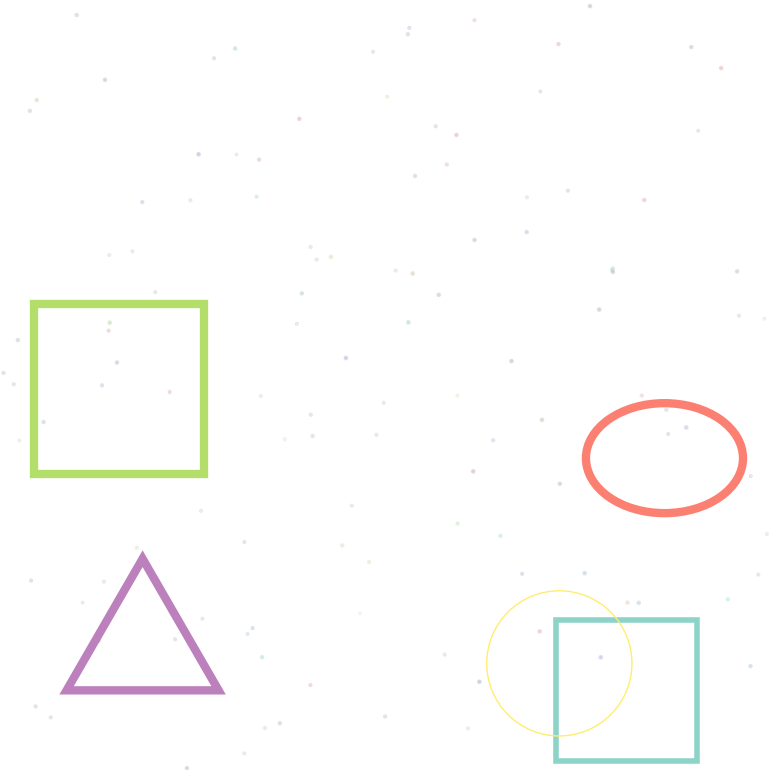[{"shape": "square", "thickness": 2, "radius": 0.46, "center": [0.814, 0.104]}, {"shape": "oval", "thickness": 3, "radius": 0.51, "center": [0.863, 0.405]}, {"shape": "square", "thickness": 3, "radius": 0.55, "center": [0.154, 0.494]}, {"shape": "triangle", "thickness": 3, "radius": 0.57, "center": [0.185, 0.16]}, {"shape": "circle", "thickness": 0.5, "radius": 0.47, "center": [0.726, 0.138]}]